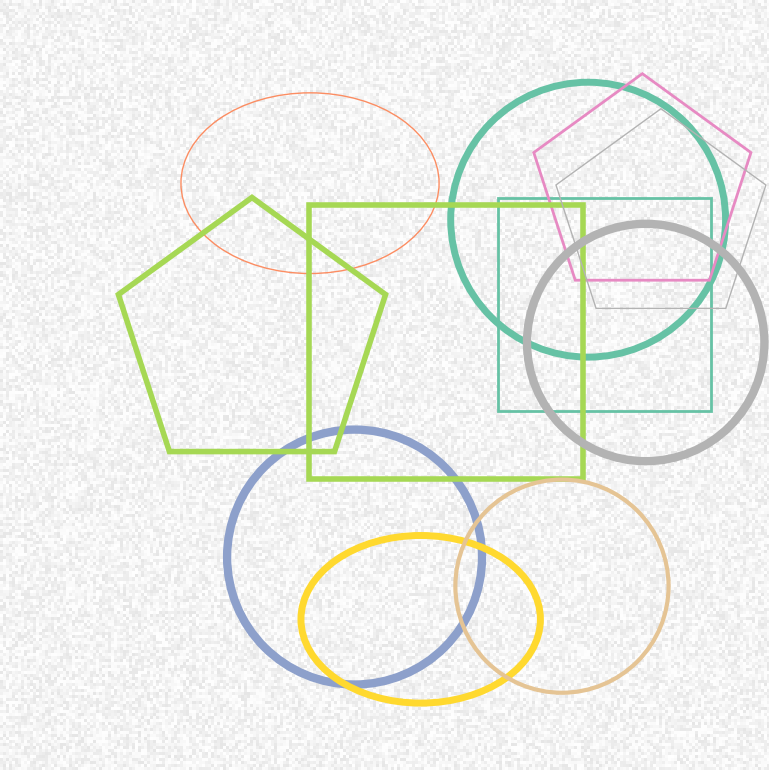[{"shape": "square", "thickness": 1, "radius": 0.69, "center": [0.785, 0.605]}, {"shape": "circle", "thickness": 2.5, "radius": 0.89, "center": [0.764, 0.715]}, {"shape": "oval", "thickness": 0.5, "radius": 0.84, "center": [0.403, 0.762]}, {"shape": "circle", "thickness": 3, "radius": 0.83, "center": [0.46, 0.277]}, {"shape": "pentagon", "thickness": 1, "radius": 0.74, "center": [0.834, 0.756]}, {"shape": "pentagon", "thickness": 2, "radius": 0.91, "center": [0.327, 0.561]}, {"shape": "square", "thickness": 2, "radius": 0.89, "center": [0.579, 0.556]}, {"shape": "oval", "thickness": 2.5, "radius": 0.78, "center": [0.546, 0.196]}, {"shape": "circle", "thickness": 1.5, "radius": 0.69, "center": [0.73, 0.239]}, {"shape": "circle", "thickness": 3, "radius": 0.77, "center": [0.839, 0.555]}, {"shape": "pentagon", "thickness": 0.5, "radius": 0.72, "center": [0.858, 0.715]}]